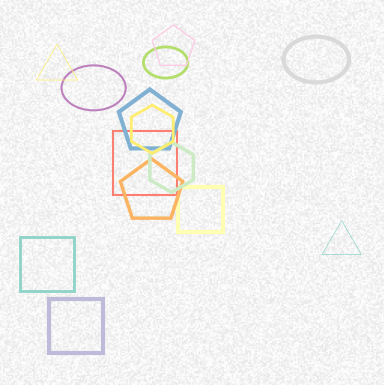[{"shape": "square", "thickness": 2, "radius": 0.35, "center": [0.122, 0.314]}, {"shape": "triangle", "thickness": 0.5, "radius": 0.29, "center": [0.888, 0.368]}, {"shape": "square", "thickness": 3, "radius": 0.29, "center": [0.521, 0.455]}, {"shape": "square", "thickness": 3, "radius": 0.35, "center": [0.198, 0.154]}, {"shape": "square", "thickness": 1.5, "radius": 0.41, "center": [0.377, 0.576]}, {"shape": "pentagon", "thickness": 3, "radius": 0.42, "center": [0.389, 0.683]}, {"shape": "pentagon", "thickness": 2.5, "radius": 0.43, "center": [0.394, 0.502]}, {"shape": "oval", "thickness": 2, "radius": 0.29, "center": [0.43, 0.838]}, {"shape": "pentagon", "thickness": 1, "radius": 0.29, "center": [0.451, 0.877]}, {"shape": "oval", "thickness": 3, "radius": 0.43, "center": [0.822, 0.845]}, {"shape": "oval", "thickness": 1.5, "radius": 0.42, "center": [0.243, 0.772]}, {"shape": "hexagon", "thickness": 2.5, "radius": 0.33, "center": [0.446, 0.566]}, {"shape": "hexagon", "thickness": 2, "radius": 0.31, "center": [0.396, 0.664]}, {"shape": "triangle", "thickness": 0.5, "radius": 0.31, "center": [0.148, 0.823]}]